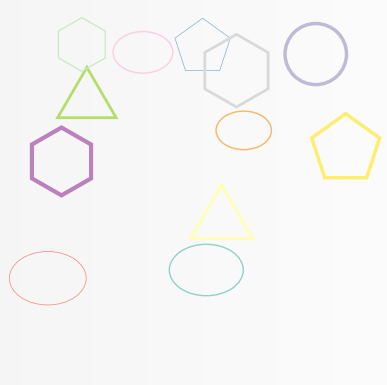[{"shape": "oval", "thickness": 1, "radius": 0.48, "center": [0.532, 0.299]}, {"shape": "triangle", "thickness": 2, "radius": 0.46, "center": [0.572, 0.427]}, {"shape": "circle", "thickness": 2.5, "radius": 0.4, "center": [0.815, 0.86]}, {"shape": "oval", "thickness": 0.5, "radius": 0.5, "center": [0.123, 0.277]}, {"shape": "pentagon", "thickness": 0.5, "radius": 0.38, "center": [0.523, 0.878]}, {"shape": "oval", "thickness": 1, "radius": 0.36, "center": [0.629, 0.661]}, {"shape": "triangle", "thickness": 2, "radius": 0.44, "center": [0.224, 0.738]}, {"shape": "oval", "thickness": 1, "radius": 0.39, "center": [0.369, 0.864]}, {"shape": "hexagon", "thickness": 2, "radius": 0.47, "center": [0.61, 0.816]}, {"shape": "hexagon", "thickness": 3, "radius": 0.44, "center": [0.159, 0.581]}, {"shape": "hexagon", "thickness": 1, "radius": 0.35, "center": [0.211, 0.884]}, {"shape": "pentagon", "thickness": 2.5, "radius": 0.46, "center": [0.892, 0.613]}]